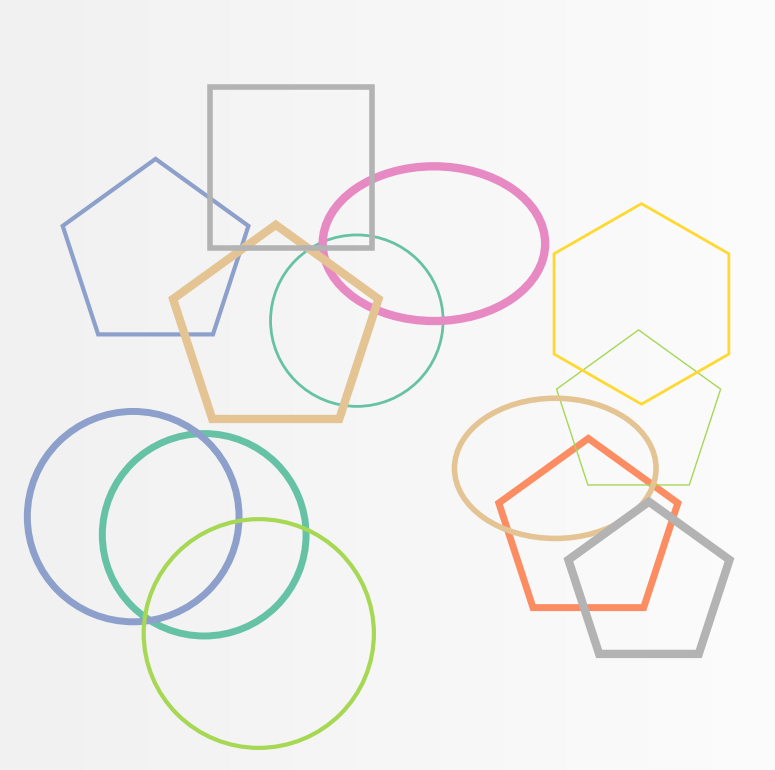[{"shape": "circle", "thickness": 1, "radius": 0.56, "center": [0.46, 0.584]}, {"shape": "circle", "thickness": 2.5, "radius": 0.66, "center": [0.263, 0.305]}, {"shape": "pentagon", "thickness": 2.5, "radius": 0.61, "center": [0.759, 0.309]}, {"shape": "circle", "thickness": 2.5, "radius": 0.68, "center": [0.172, 0.329]}, {"shape": "pentagon", "thickness": 1.5, "radius": 0.63, "center": [0.201, 0.668]}, {"shape": "oval", "thickness": 3, "radius": 0.72, "center": [0.56, 0.684]}, {"shape": "circle", "thickness": 1.5, "radius": 0.74, "center": [0.334, 0.177]}, {"shape": "pentagon", "thickness": 0.5, "radius": 0.56, "center": [0.824, 0.46]}, {"shape": "hexagon", "thickness": 1, "radius": 0.65, "center": [0.828, 0.605]}, {"shape": "oval", "thickness": 2, "radius": 0.65, "center": [0.716, 0.392]}, {"shape": "pentagon", "thickness": 3, "radius": 0.7, "center": [0.356, 0.569]}, {"shape": "pentagon", "thickness": 3, "radius": 0.55, "center": [0.837, 0.239]}, {"shape": "square", "thickness": 2, "radius": 0.52, "center": [0.376, 0.783]}]